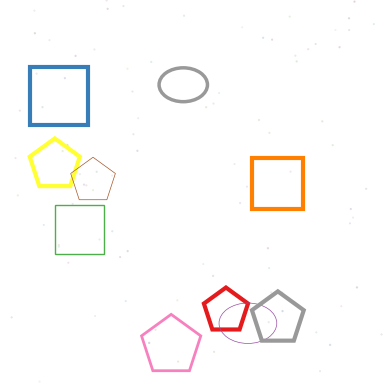[{"shape": "pentagon", "thickness": 3, "radius": 0.3, "center": [0.587, 0.193]}, {"shape": "square", "thickness": 3, "radius": 0.37, "center": [0.153, 0.751]}, {"shape": "square", "thickness": 1, "radius": 0.32, "center": [0.206, 0.403]}, {"shape": "oval", "thickness": 0.5, "radius": 0.37, "center": [0.644, 0.16]}, {"shape": "square", "thickness": 3, "radius": 0.33, "center": [0.721, 0.524]}, {"shape": "pentagon", "thickness": 3, "radius": 0.34, "center": [0.142, 0.572]}, {"shape": "pentagon", "thickness": 0.5, "radius": 0.3, "center": [0.242, 0.531]}, {"shape": "pentagon", "thickness": 2, "radius": 0.4, "center": [0.445, 0.103]}, {"shape": "pentagon", "thickness": 3, "radius": 0.35, "center": [0.722, 0.172]}, {"shape": "oval", "thickness": 2.5, "radius": 0.31, "center": [0.476, 0.78]}]